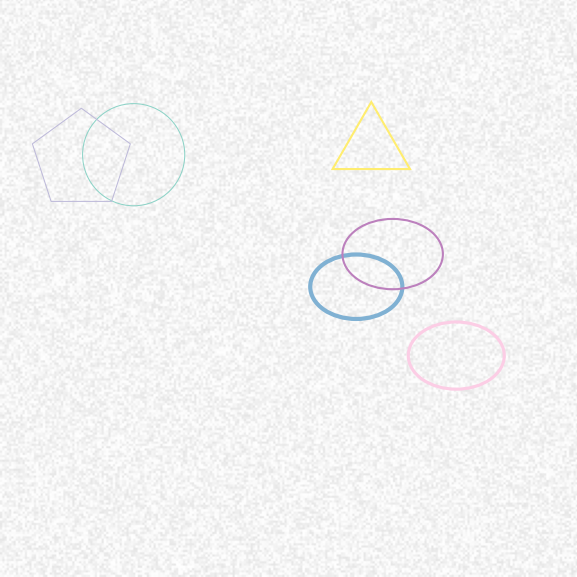[{"shape": "circle", "thickness": 0.5, "radius": 0.44, "center": [0.231, 0.731]}, {"shape": "pentagon", "thickness": 0.5, "radius": 0.45, "center": [0.141, 0.723]}, {"shape": "oval", "thickness": 2, "radius": 0.4, "center": [0.617, 0.503]}, {"shape": "oval", "thickness": 1.5, "radius": 0.42, "center": [0.79, 0.383]}, {"shape": "oval", "thickness": 1, "radius": 0.43, "center": [0.68, 0.559]}, {"shape": "triangle", "thickness": 1, "radius": 0.39, "center": [0.643, 0.745]}]